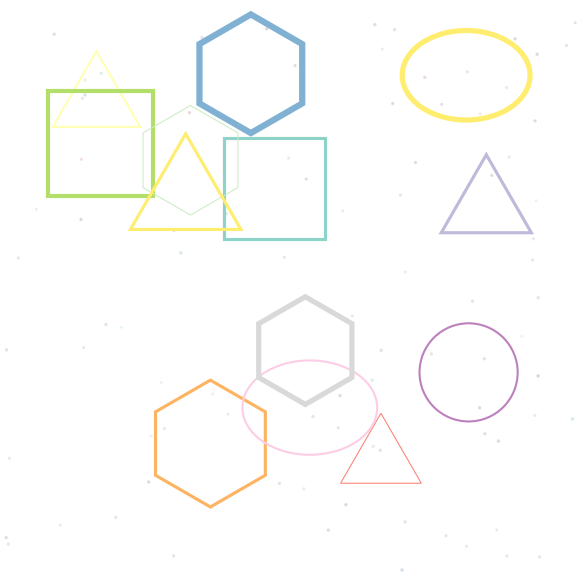[{"shape": "square", "thickness": 1.5, "radius": 0.44, "center": [0.475, 0.672]}, {"shape": "triangle", "thickness": 1, "radius": 0.44, "center": [0.167, 0.823]}, {"shape": "triangle", "thickness": 1.5, "radius": 0.45, "center": [0.842, 0.641]}, {"shape": "triangle", "thickness": 0.5, "radius": 0.4, "center": [0.66, 0.203]}, {"shape": "hexagon", "thickness": 3, "radius": 0.51, "center": [0.434, 0.871]}, {"shape": "hexagon", "thickness": 1.5, "radius": 0.55, "center": [0.364, 0.231]}, {"shape": "square", "thickness": 2, "radius": 0.46, "center": [0.175, 0.75]}, {"shape": "oval", "thickness": 1, "radius": 0.58, "center": [0.536, 0.293]}, {"shape": "hexagon", "thickness": 2.5, "radius": 0.47, "center": [0.529, 0.392]}, {"shape": "circle", "thickness": 1, "radius": 0.42, "center": [0.811, 0.354]}, {"shape": "hexagon", "thickness": 0.5, "radius": 0.47, "center": [0.33, 0.722]}, {"shape": "triangle", "thickness": 1.5, "radius": 0.55, "center": [0.322, 0.657]}, {"shape": "oval", "thickness": 2.5, "radius": 0.55, "center": [0.807, 0.869]}]